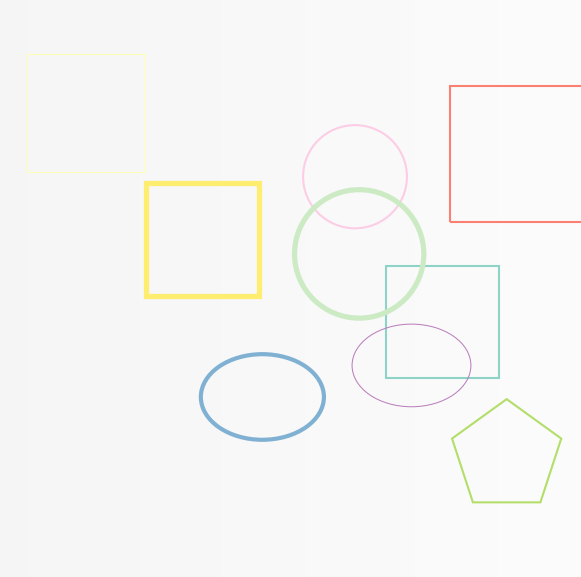[{"shape": "square", "thickness": 1, "radius": 0.48, "center": [0.761, 0.441]}, {"shape": "square", "thickness": 0.5, "radius": 0.51, "center": [0.148, 0.803]}, {"shape": "square", "thickness": 1, "radius": 0.59, "center": [0.892, 0.733]}, {"shape": "oval", "thickness": 2, "radius": 0.53, "center": [0.451, 0.312]}, {"shape": "pentagon", "thickness": 1, "radius": 0.49, "center": [0.872, 0.209]}, {"shape": "circle", "thickness": 1, "radius": 0.45, "center": [0.611, 0.693]}, {"shape": "oval", "thickness": 0.5, "radius": 0.51, "center": [0.708, 0.366]}, {"shape": "circle", "thickness": 2.5, "radius": 0.56, "center": [0.618, 0.559]}, {"shape": "square", "thickness": 2.5, "radius": 0.49, "center": [0.349, 0.585]}]